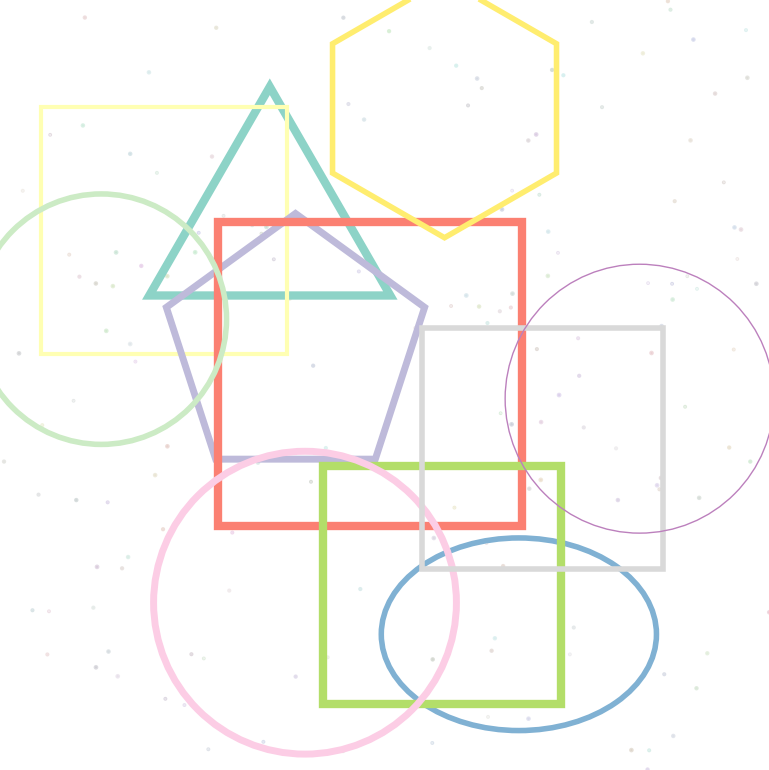[{"shape": "triangle", "thickness": 3, "radius": 0.9, "center": [0.35, 0.707]}, {"shape": "square", "thickness": 1.5, "radius": 0.8, "center": [0.213, 0.7]}, {"shape": "pentagon", "thickness": 2.5, "radius": 0.88, "center": [0.384, 0.546]}, {"shape": "square", "thickness": 3, "radius": 0.99, "center": [0.48, 0.514]}, {"shape": "oval", "thickness": 2, "radius": 0.89, "center": [0.674, 0.176]}, {"shape": "square", "thickness": 3, "radius": 0.77, "center": [0.574, 0.24]}, {"shape": "circle", "thickness": 2.5, "radius": 0.98, "center": [0.396, 0.217]}, {"shape": "square", "thickness": 2, "radius": 0.78, "center": [0.705, 0.417]}, {"shape": "circle", "thickness": 0.5, "radius": 0.87, "center": [0.831, 0.482]}, {"shape": "circle", "thickness": 2, "radius": 0.81, "center": [0.132, 0.585]}, {"shape": "hexagon", "thickness": 2, "radius": 0.84, "center": [0.577, 0.859]}]